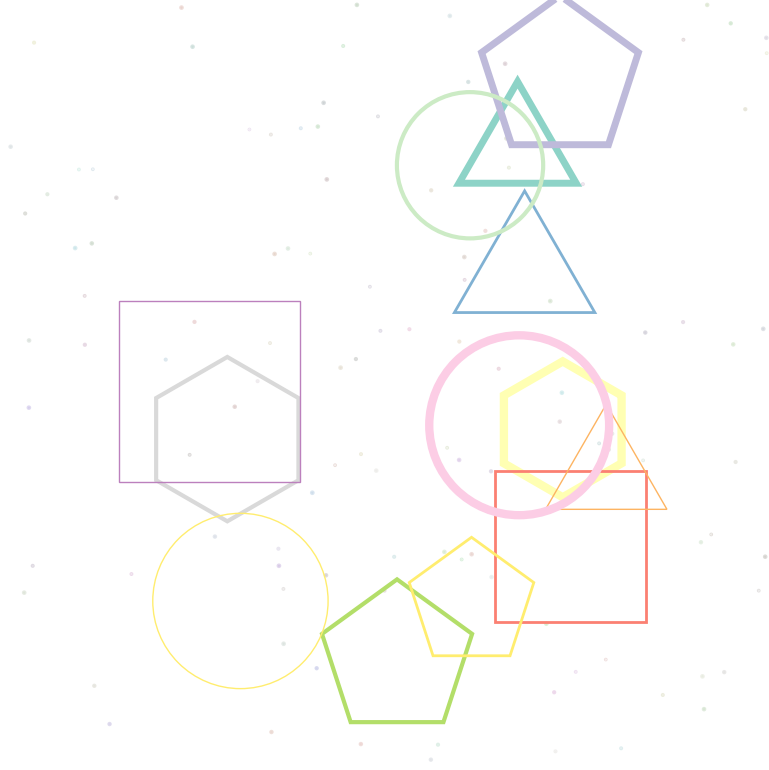[{"shape": "triangle", "thickness": 2.5, "radius": 0.44, "center": [0.672, 0.806]}, {"shape": "hexagon", "thickness": 3, "radius": 0.44, "center": [0.731, 0.442]}, {"shape": "pentagon", "thickness": 2.5, "radius": 0.54, "center": [0.727, 0.899]}, {"shape": "square", "thickness": 1, "radius": 0.49, "center": [0.741, 0.291]}, {"shape": "triangle", "thickness": 1, "radius": 0.53, "center": [0.681, 0.647]}, {"shape": "triangle", "thickness": 0.5, "radius": 0.45, "center": [0.787, 0.384]}, {"shape": "pentagon", "thickness": 1.5, "radius": 0.51, "center": [0.516, 0.145]}, {"shape": "circle", "thickness": 3, "radius": 0.58, "center": [0.674, 0.448]}, {"shape": "hexagon", "thickness": 1.5, "radius": 0.53, "center": [0.295, 0.43]}, {"shape": "square", "thickness": 0.5, "radius": 0.59, "center": [0.272, 0.492]}, {"shape": "circle", "thickness": 1.5, "radius": 0.47, "center": [0.61, 0.785]}, {"shape": "pentagon", "thickness": 1, "radius": 0.43, "center": [0.612, 0.217]}, {"shape": "circle", "thickness": 0.5, "radius": 0.57, "center": [0.312, 0.22]}]